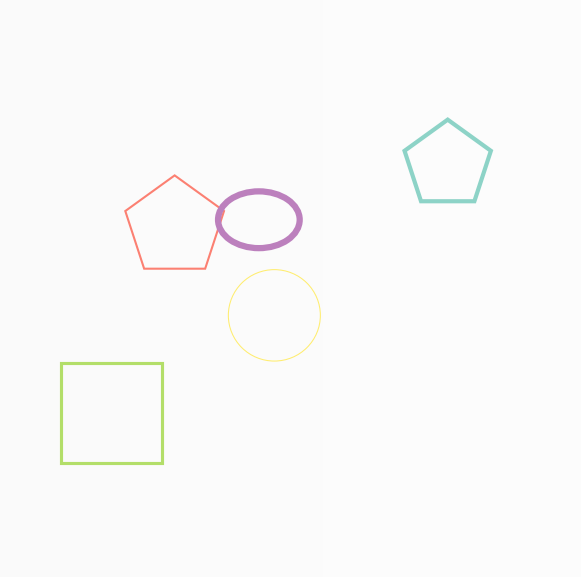[{"shape": "pentagon", "thickness": 2, "radius": 0.39, "center": [0.77, 0.714]}, {"shape": "pentagon", "thickness": 1, "radius": 0.45, "center": [0.3, 0.606]}, {"shape": "square", "thickness": 1.5, "radius": 0.43, "center": [0.191, 0.284]}, {"shape": "oval", "thickness": 3, "radius": 0.35, "center": [0.445, 0.619]}, {"shape": "circle", "thickness": 0.5, "radius": 0.4, "center": [0.472, 0.453]}]